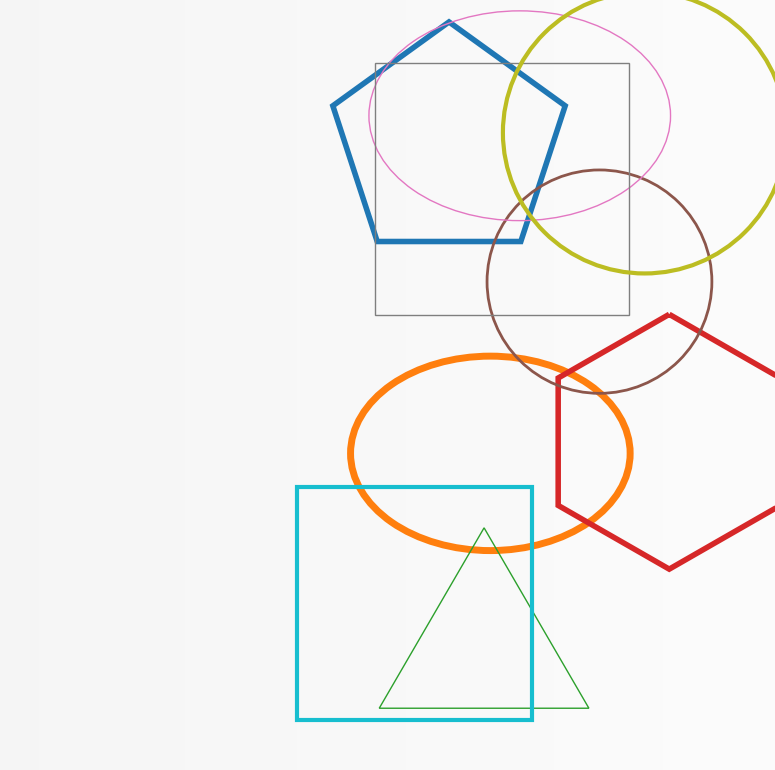[{"shape": "pentagon", "thickness": 2, "radius": 0.79, "center": [0.579, 0.814]}, {"shape": "oval", "thickness": 2.5, "radius": 0.9, "center": [0.633, 0.411]}, {"shape": "triangle", "thickness": 0.5, "radius": 0.78, "center": [0.625, 0.158]}, {"shape": "hexagon", "thickness": 2, "radius": 0.83, "center": [0.864, 0.426]}, {"shape": "circle", "thickness": 1, "radius": 0.73, "center": [0.774, 0.634]}, {"shape": "oval", "thickness": 0.5, "radius": 0.97, "center": [0.671, 0.85]}, {"shape": "square", "thickness": 0.5, "radius": 0.82, "center": [0.648, 0.755]}, {"shape": "circle", "thickness": 1.5, "radius": 0.91, "center": [0.832, 0.828]}, {"shape": "square", "thickness": 1.5, "radius": 0.76, "center": [0.535, 0.216]}]